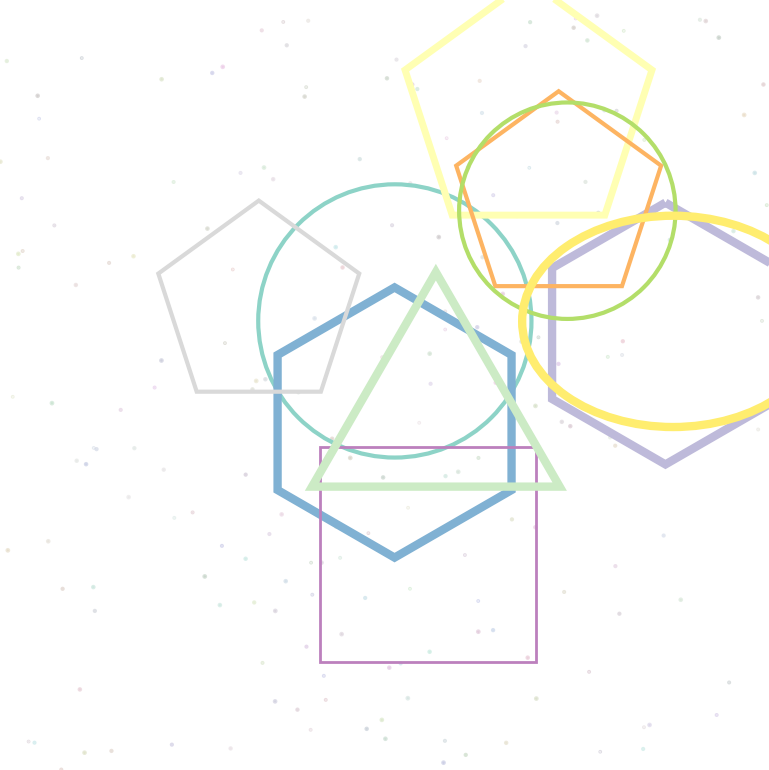[{"shape": "circle", "thickness": 1.5, "radius": 0.89, "center": [0.513, 0.583]}, {"shape": "pentagon", "thickness": 2.5, "radius": 0.84, "center": [0.686, 0.857]}, {"shape": "hexagon", "thickness": 3, "radius": 0.85, "center": [0.864, 0.567]}, {"shape": "hexagon", "thickness": 3, "radius": 0.88, "center": [0.512, 0.451]}, {"shape": "pentagon", "thickness": 1.5, "radius": 0.7, "center": [0.726, 0.742]}, {"shape": "circle", "thickness": 1.5, "radius": 0.7, "center": [0.737, 0.726]}, {"shape": "pentagon", "thickness": 1.5, "radius": 0.69, "center": [0.336, 0.602]}, {"shape": "square", "thickness": 1, "radius": 0.7, "center": [0.556, 0.28]}, {"shape": "triangle", "thickness": 3, "radius": 0.93, "center": [0.566, 0.461]}, {"shape": "oval", "thickness": 3, "radius": 0.98, "center": [0.874, 0.583]}]